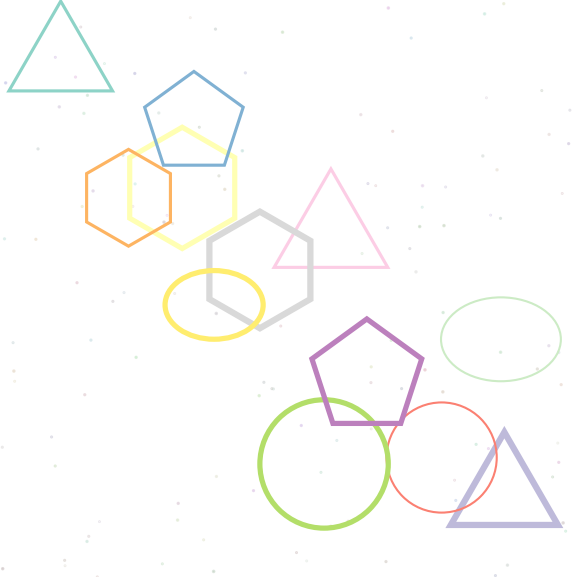[{"shape": "triangle", "thickness": 1.5, "radius": 0.52, "center": [0.105, 0.893]}, {"shape": "hexagon", "thickness": 2.5, "radius": 0.53, "center": [0.316, 0.674]}, {"shape": "triangle", "thickness": 3, "radius": 0.54, "center": [0.873, 0.144]}, {"shape": "circle", "thickness": 1, "radius": 0.48, "center": [0.765, 0.207]}, {"shape": "pentagon", "thickness": 1.5, "radius": 0.45, "center": [0.336, 0.786]}, {"shape": "hexagon", "thickness": 1.5, "radius": 0.42, "center": [0.223, 0.657]}, {"shape": "circle", "thickness": 2.5, "radius": 0.56, "center": [0.561, 0.196]}, {"shape": "triangle", "thickness": 1.5, "radius": 0.57, "center": [0.573, 0.593]}, {"shape": "hexagon", "thickness": 3, "radius": 0.5, "center": [0.45, 0.532]}, {"shape": "pentagon", "thickness": 2.5, "radius": 0.5, "center": [0.635, 0.347]}, {"shape": "oval", "thickness": 1, "radius": 0.52, "center": [0.867, 0.412]}, {"shape": "oval", "thickness": 2.5, "radius": 0.42, "center": [0.371, 0.471]}]